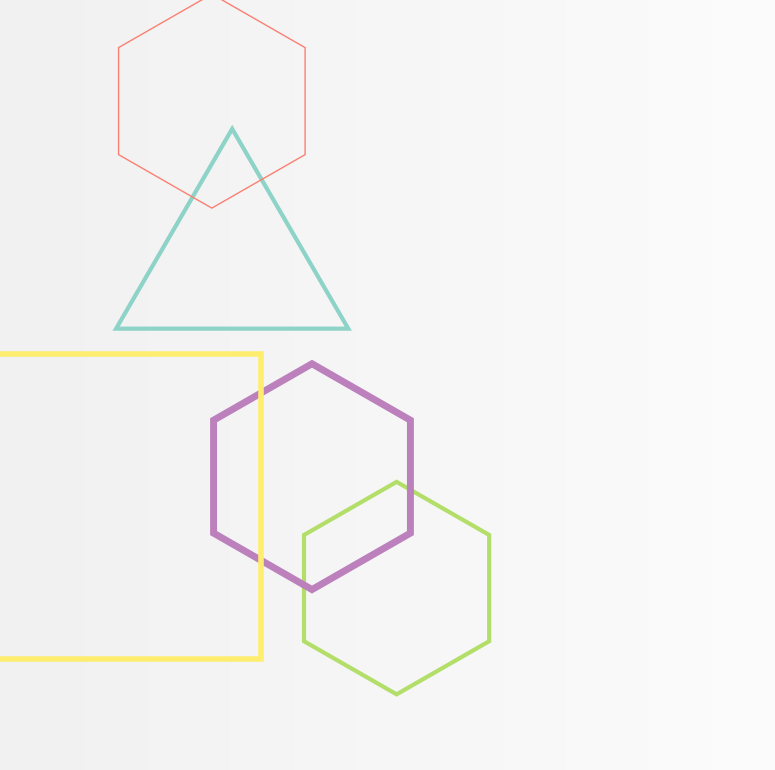[{"shape": "triangle", "thickness": 1.5, "radius": 0.86, "center": [0.3, 0.66]}, {"shape": "hexagon", "thickness": 0.5, "radius": 0.69, "center": [0.273, 0.869]}, {"shape": "hexagon", "thickness": 1.5, "radius": 0.69, "center": [0.512, 0.236]}, {"shape": "hexagon", "thickness": 2.5, "radius": 0.73, "center": [0.403, 0.381]}, {"shape": "square", "thickness": 2, "radius": 0.99, "center": [0.138, 0.342]}]